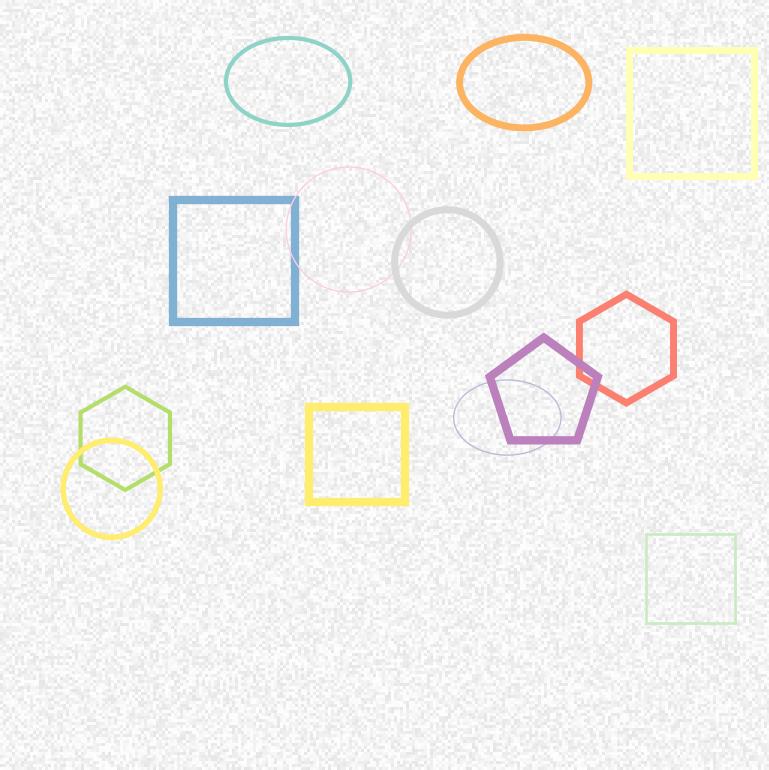[{"shape": "oval", "thickness": 1.5, "radius": 0.4, "center": [0.374, 0.894]}, {"shape": "square", "thickness": 2.5, "radius": 0.41, "center": [0.898, 0.854]}, {"shape": "oval", "thickness": 0.5, "radius": 0.35, "center": [0.659, 0.458]}, {"shape": "hexagon", "thickness": 2.5, "radius": 0.35, "center": [0.814, 0.547]}, {"shape": "square", "thickness": 3, "radius": 0.4, "center": [0.304, 0.661]}, {"shape": "oval", "thickness": 2.5, "radius": 0.42, "center": [0.681, 0.893]}, {"shape": "hexagon", "thickness": 1.5, "radius": 0.34, "center": [0.163, 0.431]}, {"shape": "circle", "thickness": 0.5, "radius": 0.41, "center": [0.453, 0.702]}, {"shape": "circle", "thickness": 2.5, "radius": 0.34, "center": [0.581, 0.659]}, {"shape": "pentagon", "thickness": 3, "radius": 0.37, "center": [0.706, 0.488]}, {"shape": "square", "thickness": 1, "radius": 0.29, "center": [0.897, 0.249]}, {"shape": "square", "thickness": 3, "radius": 0.31, "center": [0.464, 0.409]}, {"shape": "circle", "thickness": 2, "radius": 0.31, "center": [0.145, 0.365]}]